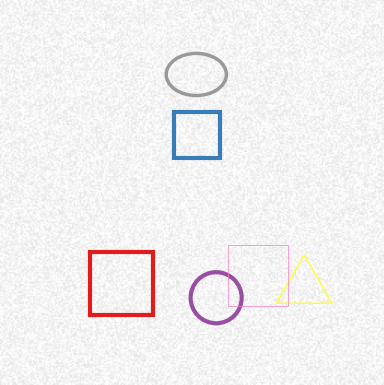[{"shape": "square", "thickness": 3, "radius": 0.41, "center": [0.315, 0.265]}, {"shape": "square", "thickness": 3, "radius": 0.3, "center": [0.511, 0.65]}, {"shape": "circle", "thickness": 3, "radius": 0.33, "center": [0.561, 0.227]}, {"shape": "triangle", "thickness": 1, "radius": 0.42, "center": [0.79, 0.254]}, {"shape": "square", "thickness": 0.5, "radius": 0.39, "center": [0.67, 0.284]}, {"shape": "oval", "thickness": 2.5, "radius": 0.39, "center": [0.51, 0.807]}]